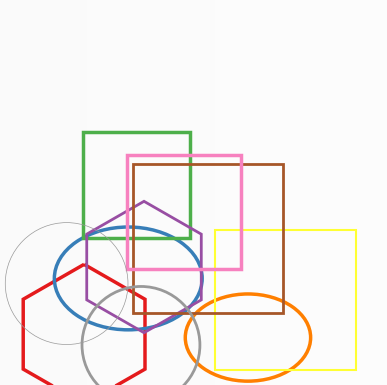[{"shape": "hexagon", "thickness": 2.5, "radius": 0.91, "center": [0.217, 0.132]}, {"shape": "oval", "thickness": 2.5, "radius": 0.95, "center": [0.331, 0.277]}, {"shape": "square", "thickness": 2.5, "radius": 0.69, "center": [0.352, 0.519]}, {"shape": "hexagon", "thickness": 2, "radius": 0.85, "center": [0.372, 0.306]}, {"shape": "oval", "thickness": 2.5, "radius": 0.81, "center": [0.64, 0.123]}, {"shape": "square", "thickness": 1.5, "radius": 0.91, "center": [0.738, 0.22]}, {"shape": "square", "thickness": 2, "radius": 0.97, "center": [0.536, 0.381]}, {"shape": "square", "thickness": 2.5, "radius": 0.74, "center": [0.474, 0.449]}, {"shape": "circle", "thickness": 0.5, "radius": 0.79, "center": [0.172, 0.263]}, {"shape": "circle", "thickness": 2, "radius": 0.76, "center": [0.364, 0.104]}]